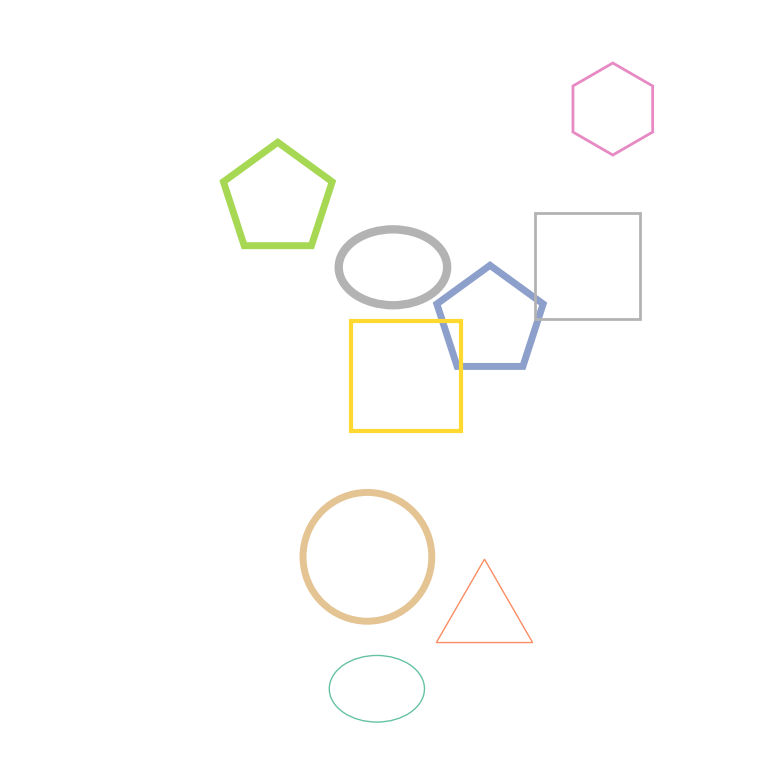[{"shape": "oval", "thickness": 0.5, "radius": 0.31, "center": [0.489, 0.105]}, {"shape": "triangle", "thickness": 0.5, "radius": 0.36, "center": [0.629, 0.202]}, {"shape": "pentagon", "thickness": 2.5, "radius": 0.36, "center": [0.636, 0.583]}, {"shape": "hexagon", "thickness": 1, "radius": 0.3, "center": [0.796, 0.858]}, {"shape": "pentagon", "thickness": 2.5, "radius": 0.37, "center": [0.361, 0.741]}, {"shape": "square", "thickness": 1.5, "radius": 0.36, "center": [0.527, 0.512]}, {"shape": "circle", "thickness": 2.5, "radius": 0.42, "center": [0.477, 0.277]}, {"shape": "square", "thickness": 1, "radius": 0.34, "center": [0.763, 0.655]}, {"shape": "oval", "thickness": 3, "radius": 0.35, "center": [0.51, 0.653]}]